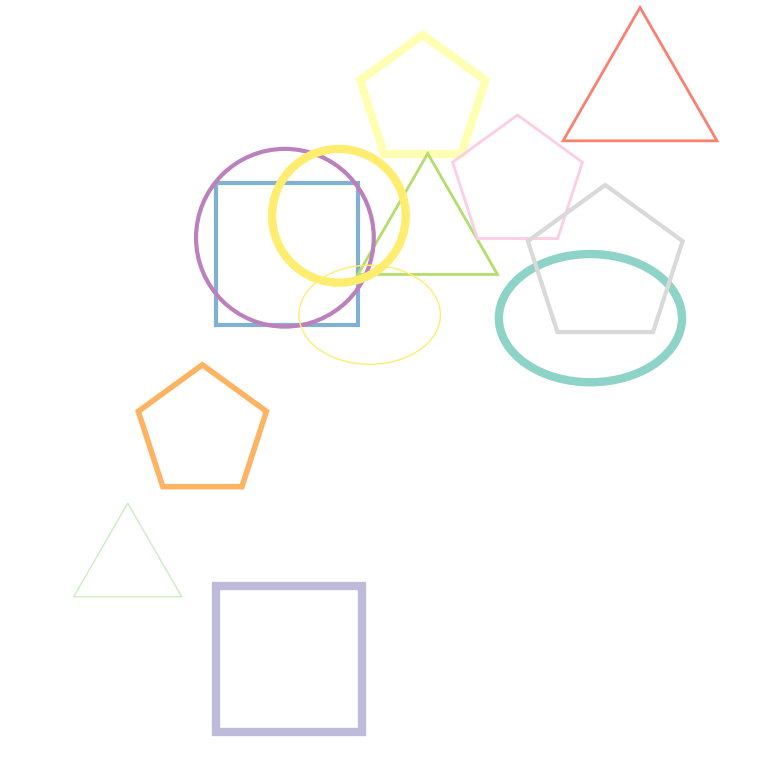[{"shape": "oval", "thickness": 3, "radius": 0.59, "center": [0.767, 0.587]}, {"shape": "pentagon", "thickness": 3, "radius": 0.43, "center": [0.549, 0.869]}, {"shape": "square", "thickness": 3, "radius": 0.48, "center": [0.375, 0.144]}, {"shape": "triangle", "thickness": 1, "radius": 0.58, "center": [0.831, 0.875]}, {"shape": "square", "thickness": 1.5, "radius": 0.46, "center": [0.373, 0.67]}, {"shape": "pentagon", "thickness": 2, "radius": 0.44, "center": [0.263, 0.439]}, {"shape": "triangle", "thickness": 1, "radius": 0.52, "center": [0.555, 0.696]}, {"shape": "pentagon", "thickness": 1, "radius": 0.44, "center": [0.672, 0.762]}, {"shape": "pentagon", "thickness": 1.5, "radius": 0.53, "center": [0.786, 0.654]}, {"shape": "circle", "thickness": 1.5, "radius": 0.58, "center": [0.37, 0.691]}, {"shape": "triangle", "thickness": 0.5, "radius": 0.4, "center": [0.166, 0.266]}, {"shape": "circle", "thickness": 3, "radius": 0.43, "center": [0.44, 0.72]}, {"shape": "oval", "thickness": 0.5, "radius": 0.46, "center": [0.48, 0.591]}]